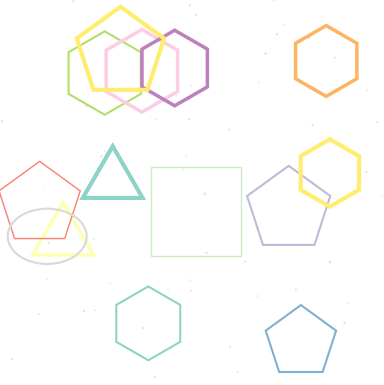[{"shape": "triangle", "thickness": 3, "radius": 0.45, "center": [0.293, 0.531]}, {"shape": "hexagon", "thickness": 1.5, "radius": 0.48, "center": [0.385, 0.16]}, {"shape": "triangle", "thickness": 2.5, "radius": 0.46, "center": [0.164, 0.383]}, {"shape": "pentagon", "thickness": 1.5, "radius": 0.57, "center": [0.75, 0.456]}, {"shape": "pentagon", "thickness": 1, "radius": 0.55, "center": [0.103, 0.47]}, {"shape": "pentagon", "thickness": 1.5, "radius": 0.48, "center": [0.782, 0.112]}, {"shape": "hexagon", "thickness": 2.5, "radius": 0.46, "center": [0.847, 0.842]}, {"shape": "hexagon", "thickness": 1.5, "radius": 0.54, "center": [0.272, 0.81]}, {"shape": "hexagon", "thickness": 2.5, "radius": 0.54, "center": [0.369, 0.816]}, {"shape": "oval", "thickness": 1.5, "radius": 0.51, "center": [0.123, 0.386]}, {"shape": "hexagon", "thickness": 2.5, "radius": 0.49, "center": [0.454, 0.823]}, {"shape": "square", "thickness": 1, "radius": 0.58, "center": [0.509, 0.45]}, {"shape": "pentagon", "thickness": 3, "radius": 0.6, "center": [0.313, 0.863]}, {"shape": "hexagon", "thickness": 3, "radius": 0.44, "center": [0.857, 0.551]}]